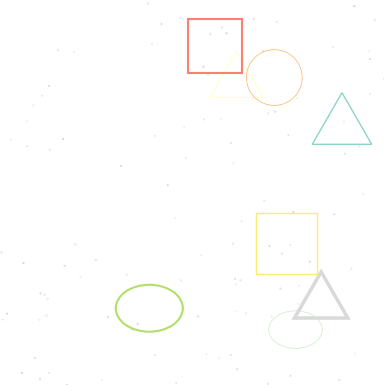[{"shape": "triangle", "thickness": 1, "radius": 0.45, "center": [0.888, 0.67]}, {"shape": "triangle", "thickness": 0.5, "radius": 0.4, "center": [0.615, 0.787]}, {"shape": "square", "thickness": 1.5, "radius": 0.35, "center": [0.559, 0.88]}, {"shape": "circle", "thickness": 0.5, "radius": 0.36, "center": [0.712, 0.799]}, {"shape": "oval", "thickness": 1.5, "radius": 0.44, "center": [0.388, 0.199]}, {"shape": "triangle", "thickness": 2.5, "radius": 0.4, "center": [0.834, 0.214]}, {"shape": "oval", "thickness": 0.5, "radius": 0.35, "center": [0.767, 0.144]}, {"shape": "square", "thickness": 1, "radius": 0.4, "center": [0.745, 0.368]}]